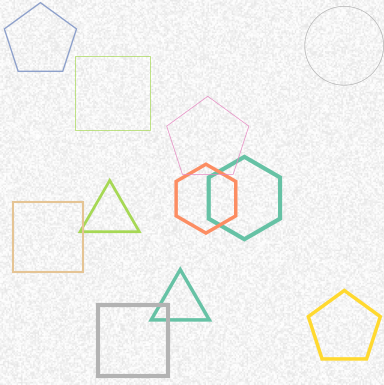[{"shape": "hexagon", "thickness": 3, "radius": 0.53, "center": [0.635, 0.486]}, {"shape": "triangle", "thickness": 2.5, "radius": 0.44, "center": [0.468, 0.213]}, {"shape": "hexagon", "thickness": 2.5, "radius": 0.45, "center": [0.535, 0.484]}, {"shape": "pentagon", "thickness": 1, "radius": 0.49, "center": [0.105, 0.894]}, {"shape": "pentagon", "thickness": 0.5, "radius": 0.56, "center": [0.54, 0.638]}, {"shape": "triangle", "thickness": 2, "radius": 0.44, "center": [0.285, 0.443]}, {"shape": "square", "thickness": 0.5, "radius": 0.49, "center": [0.293, 0.758]}, {"shape": "pentagon", "thickness": 2.5, "radius": 0.49, "center": [0.894, 0.147]}, {"shape": "square", "thickness": 1.5, "radius": 0.46, "center": [0.125, 0.384]}, {"shape": "square", "thickness": 3, "radius": 0.46, "center": [0.345, 0.116]}, {"shape": "circle", "thickness": 0.5, "radius": 0.51, "center": [0.894, 0.881]}]